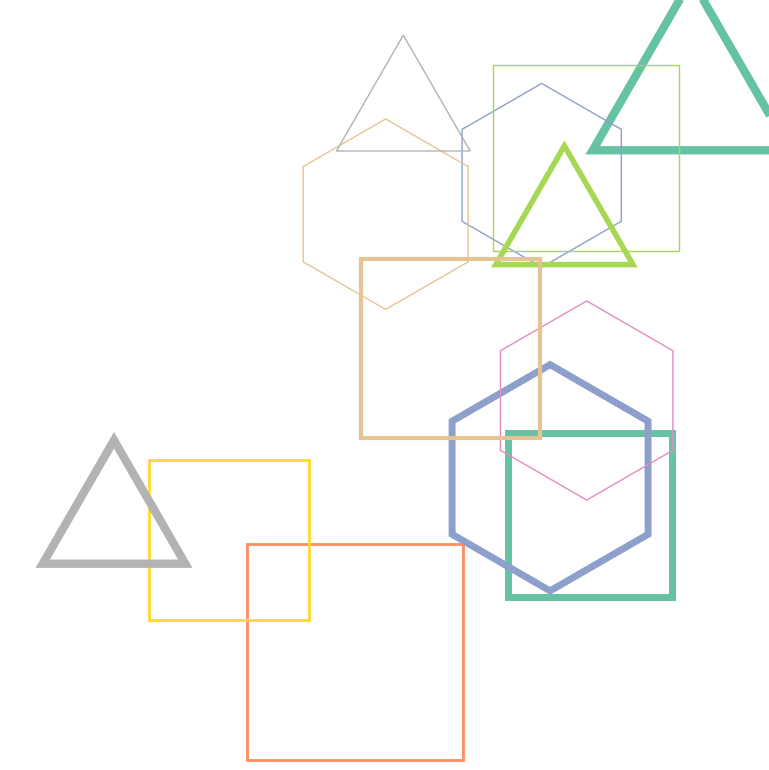[{"shape": "square", "thickness": 2.5, "radius": 0.53, "center": [0.766, 0.331]}, {"shape": "triangle", "thickness": 3, "radius": 0.74, "center": [0.898, 0.879]}, {"shape": "square", "thickness": 1, "radius": 0.7, "center": [0.461, 0.154]}, {"shape": "hexagon", "thickness": 2.5, "radius": 0.73, "center": [0.714, 0.38]}, {"shape": "hexagon", "thickness": 0.5, "radius": 0.6, "center": [0.703, 0.772]}, {"shape": "hexagon", "thickness": 0.5, "radius": 0.65, "center": [0.762, 0.48]}, {"shape": "square", "thickness": 0.5, "radius": 0.6, "center": [0.762, 0.795]}, {"shape": "triangle", "thickness": 2, "radius": 0.51, "center": [0.733, 0.708]}, {"shape": "square", "thickness": 1, "radius": 0.52, "center": [0.297, 0.299]}, {"shape": "hexagon", "thickness": 0.5, "radius": 0.62, "center": [0.501, 0.722]}, {"shape": "square", "thickness": 1.5, "radius": 0.58, "center": [0.585, 0.547]}, {"shape": "triangle", "thickness": 0.5, "radius": 0.5, "center": [0.524, 0.854]}, {"shape": "triangle", "thickness": 3, "radius": 0.53, "center": [0.148, 0.321]}]